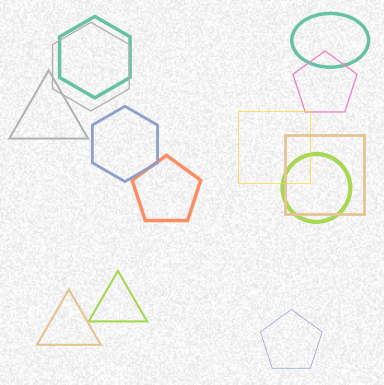[{"shape": "oval", "thickness": 2.5, "radius": 0.5, "center": [0.858, 0.895]}, {"shape": "hexagon", "thickness": 2.5, "radius": 0.53, "center": [0.246, 0.852]}, {"shape": "pentagon", "thickness": 2.5, "radius": 0.47, "center": [0.432, 0.503]}, {"shape": "pentagon", "thickness": 0.5, "radius": 0.42, "center": [0.757, 0.112]}, {"shape": "hexagon", "thickness": 2, "radius": 0.49, "center": [0.325, 0.626]}, {"shape": "pentagon", "thickness": 1, "radius": 0.44, "center": [0.844, 0.78]}, {"shape": "circle", "thickness": 3, "radius": 0.44, "center": [0.822, 0.512]}, {"shape": "triangle", "thickness": 1.5, "radius": 0.44, "center": [0.306, 0.209]}, {"shape": "square", "thickness": 0.5, "radius": 0.47, "center": [0.711, 0.618]}, {"shape": "square", "thickness": 2, "radius": 0.51, "center": [0.842, 0.546]}, {"shape": "triangle", "thickness": 1.5, "radius": 0.48, "center": [0.179, 0.152]}, {"shape": "triangle", "thickness": 1.5, "radius": 0.59, "center": [0.126, 0.699]}, {"shape": "hexagon", "thickness": 1, "radius": 0.58, "center": [0.236, 0.827]}]